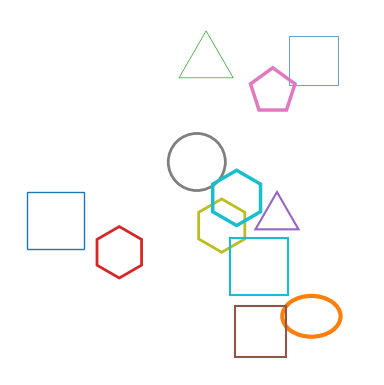[{"shape": "square", "thickness": 0.5, "radius": 0.32, "center": [0.815, 0.844]}, {"shape": "square", "thickness": 1, "radius": 0.37, "center": [0.145, 0.428]}, {"shape": "oval", "thickness": 3, "radius": 0.38, "center": [0.809, 0.178]}, {"shape": "triangle", "thickness": 0.5, "radius": 0.41, "center": [0.535, 0.838]}, {"shape": "hexagon", "thickness": 2, "radius": 0.33, "center": [0.31, 0.345]}, {"shape": "triangle", "thickness": 1.5, "radius": 0.32, "center": [0.719, 0.437]}, {"shape": "square", "thickness": 1.5, "radius": 0.33, "center": [0.676, 0.139]}, {"shape": "pentagon", "thickness": 2.5, "radius": 0.3, "center": [0.708, 0.763]}, {"shape": "circle", "thickness": 2, "radius": 0.37, "center": [0.511, 0.579]}, {"shape": "hexagon", "thickness": 2, "radius": 0.35, "center": [0.576, 0.414]}, {"shape": "hexagon", "thickness": 2.5, "radius": 0.36, "center": [0.615, 0.486]}, {"shape": "square", "thickness": 1.5, "radius": 0.38, "center": [0.672, 0.308]}]